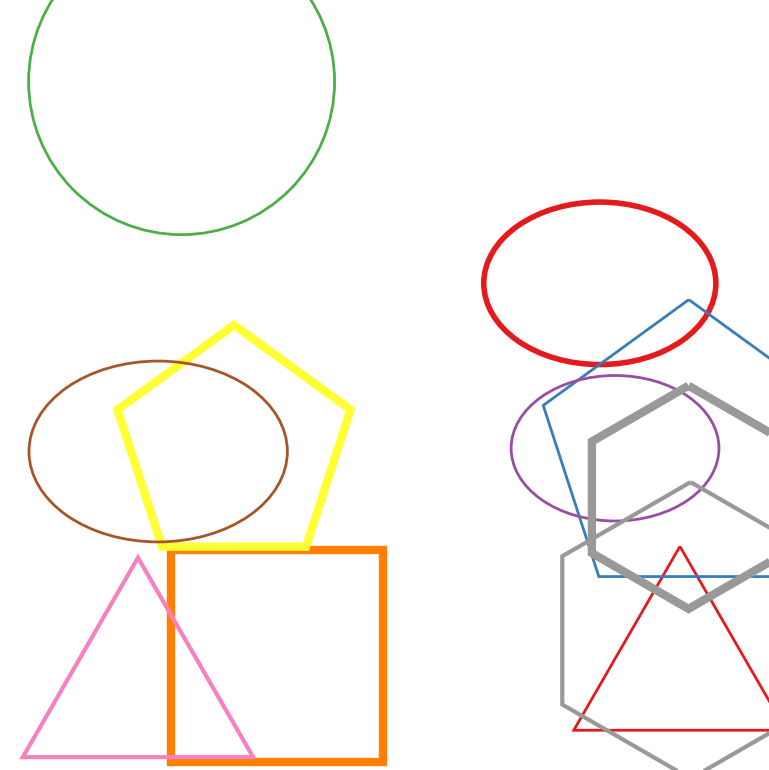[{"shape": "oval", "thickness": 2, "radius": 0.75, "center": [0.779, 0.632]}, {"shape": "triangle", "thickness": 1, "radius": 0.8, "center": [0.883, 0.131]}, {"shape": "pentagon", "thickness": 1, "radius": 0.99, "center": [0.895, 0.412]}, {"shape": "circle", "thickness": 1, "radius": 0.99, "center": [0.236, 0.894]}, {"shape": "oval", "thickness": 1, "radius": 0.67, "center": [0.799, 0.418]}, {"shape": "square", "thickness": 3, "radius": 0.69, "center": [0.36, 0.148]}, {"shape": "pentagon", "thickness": 3, "radius": 0.8, "center": [0.304, 0.419]}, {"shape": "oval", "thickness": 1, "radius": 0.84, "center": [0.205, 0.414]}, {"shape": "triangle", "thickness": 1.5, "radius": 0.86, "center": [0.179, 0.103]}, {"shape": "hexagon", "thickness": 1.5, "radius": 0.96, "center": [0.897, 0.181]}, {"shape": "hexagon", "thickness": 3, "radius": 0.72, "center": [0.894, 0.354]}]